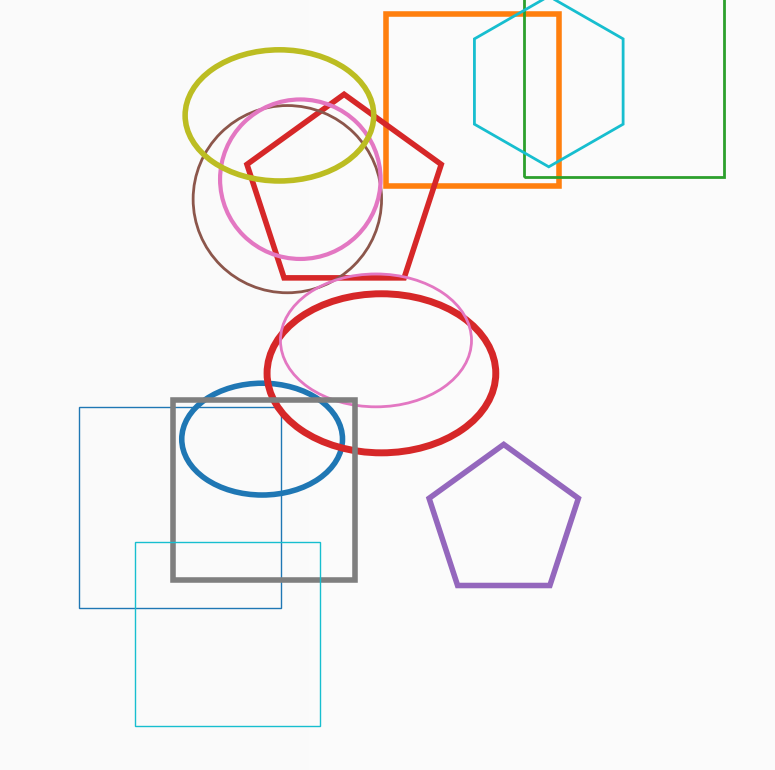[{"shape": "square", "thickness": 0.5, "radius": 0.65, "center": [0.232, 0.341]}, {"shape": "oval", "thickness": 2, "radius": 0.52, "center": [0.338, 0.43]}, {"shape": "square", "thickness": 2, "radius": 0.56, "center": [0.61, 0.87]}, {"shape": "square", "thickness": 1, "radius": 0.64, "center": [0.805, 0.898]}, {"shape": "pentagon", "thickness": 2, "radius": 0.66, "center": [0.444, 0.746]}, {"shape": "oval", "thickness": 2.5, "radius": 0.74, "center": [0.492, 0.515]}, {"shape": "pentagon", "thickness": 2, "radius": 0.51, "center": [0.65, 0.322]}, {"shape": "circle", "thickness": 1, "radius": 0.61, "center": [0.371, 0.741]}, {"shape": "oval", "thickness": 1, "radius": 0.62, "center": [0.485, 0.558]}, {"shape": "circle", "thickness": 1.5, "radius": 0.52, "center": [0.388, 0.767]}, {"shape": "square", "thickness": 2, "radius": 0.59, "center": [0.341, 0.363]}, {"shape": "oval", "thickness": 2, "radius": 0.61, "center": [0.361, 0.85]}, {"shape": "square", "thickness": 0.5, "radius": 0.6, "center": [0.293, 0.177]}, {"shape": "hexagon", "thickness": 1, "radius": 0.55, "center": [0.708, 0.894]}]